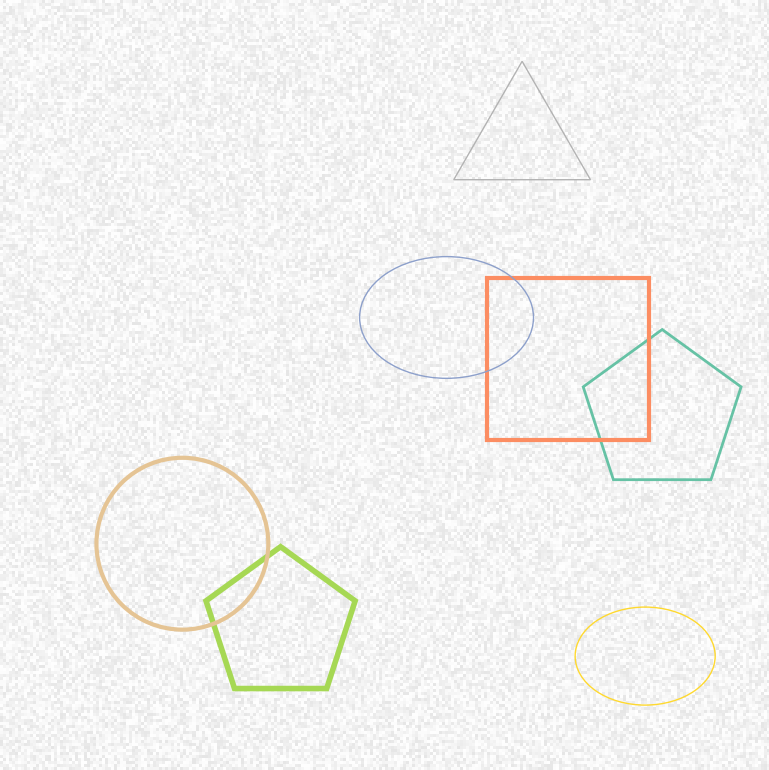[{"shape": "pentagon", "thickness": 1, "radius": 0.54, "center": [0.86, 0.464]}, {"shape": "square", "thickness": 1.5, "radius": 0.53, "center": [0.737, 0.533]}, {"shape": "oval", "thickness": 0.5, "radius": 0.56, "center": [0.58, 0.588]}, {"shape": "pentagon", "thickness": 2, "radius": 0.51, "center": [0.364, 0.188]}, {"shape": "oval", "thickness": 0.5, "radius": 0.45, "center": [0.838, 0.148]}, {"shape": "circle", "thickness": 1.5, "radius": 0.56, "center": [0.237, 0.294]}, {"shape": "triangle", "thickness": 0.5, "radius": 0.51, "center": [0.678, 0.818]}]